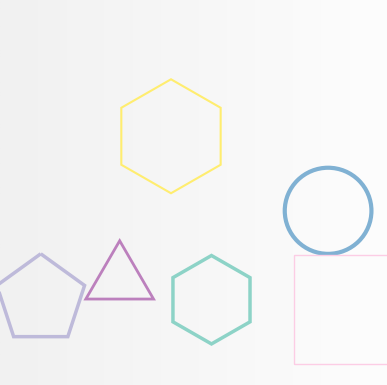[{"shape": "hexagon", "thickness": 2.5, "radius": 0.57, "center": [0.546, 0.221]}, {"shape": "pentagon", "thickness": 2.5, "radius": 0.59, "center": [0.105, 0.222]}, {"shape": "circle", "thickness": 3, "radius": 0.56, "center": [0.847, 0.452]}, {"shape": "square", "thickness": 1, "radius": 0.71, "center": [0.9, 0.196]}, {"shape": "triangle", "thickness": 2, "radius": 0.5, "center": [0.309, 0.274]}, {"shape": "hexagon", "thickness": 1.5, "radius": 0.74, "center": [0.441, 0.646]}]